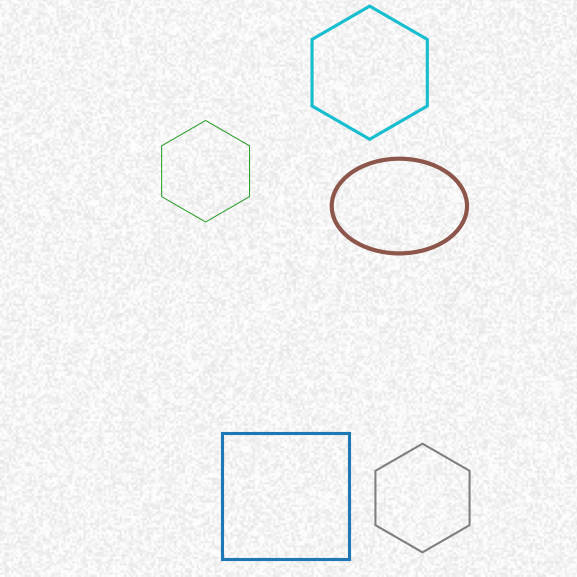[{"shape": "square", "thickness": 1.5, "radius": 0.55, "center": [0.494, 0.14]}, {"shape": "hexagon", "thickness": 0.5, "radius": 0.44, "center": [0.356, 0.703]}, {"shape": "oval", "thickness": 2, "radius": 0.59, "center": [0.692, 0.642]}, {"shape": "hexagon", "thickness": 1, "radius": 0.47, "center": [0.732, 0.137]}, {"shape": "hexagon", "thickness": 1.5, "radius": 0.58, "center": [0.64, 0.873]}]